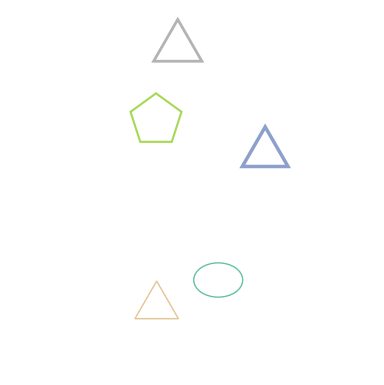[{"shape": "oval", "thickness": 1, "radius": 0.32, "center": [0.567, 0.273]}, {"shape": "triangle", "thickness": 2.5, "radius": 0.34, "center": [0.689, 0.602]}, {"shape": "pentagon", "thickness": 1.5, "radius": 0.35, "center": [0.405, 0.688]}, {"shape": "triangle", "thickness": 1, "radius": 0.33, "center": [0.407, 0.205]}, {"shape": "triangle", "thickness": 2, "radius": 0.36, "center": [0.462, 0.877]}]